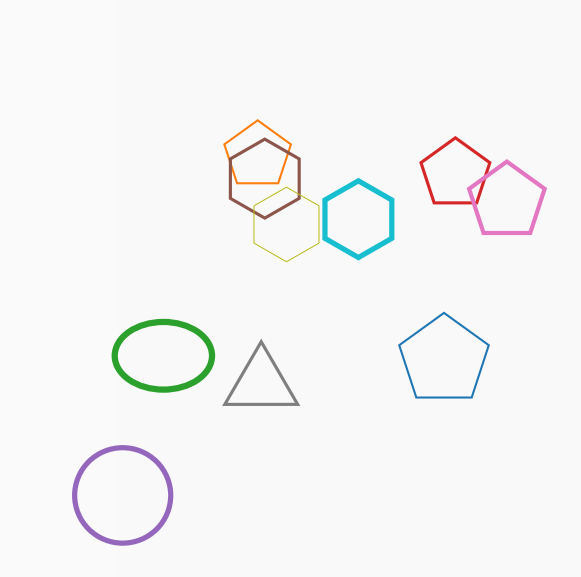[{"shape": "pentagon", "thickness": 1, "radius": 0.41, "center": [0.764, 0.376]}, {"shape": "pentagon", "thickness": 1, "radius": 0.3, "center": [0.443, 0.731]}, {"shape": "oval", "thickness": 3, "radius": 0.42, "center": [0.281, 0.383]}, {"shape": "pentagon", "thickness": 1.5, "radius": 0.31, "center": [0.784, 0.698]}, {"shape": "circle", "thickness": 2.5, "radius": 0.41, "center": [0.211, 0.141]}, {"shape": "hexagon", "thickness": 1.5, "radius": 0.34, "center": [0.456, 0.69]}, {"shape": "pentagon", "thickness": 2, "radius": 0.34, "center": [0.872, 0.651]}, {"shape": "triangle", "thickness": 1.5, "radius": 0.36, "center": [0.449, 0.335]}, {"shape": "hexagon", "thickness": 0.5, "radius": 0.32, "center": [0.493, 0.61]}, {"shape": "hexagon", "thickness": 2.5, "radius": 0.33, "center": [0.617, 0.62]}]